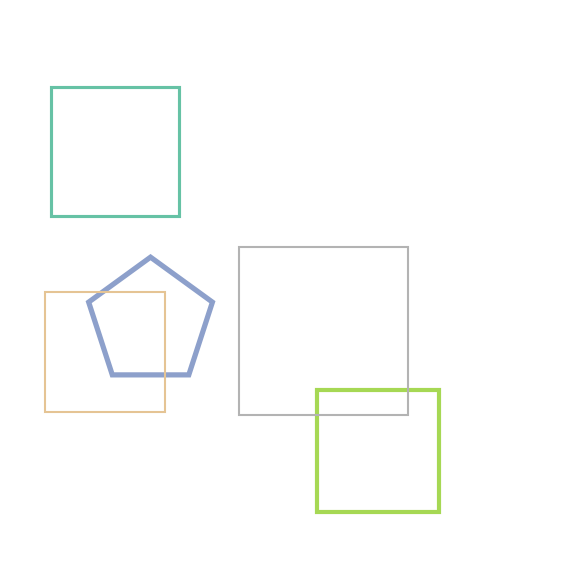[{"shape": "square", "thickness": 1.5, "radius": 0.56, "center": [0.199, 0.737]}, {"shape": "pentagon", "thickness": 2.5, "radius": 0.56, "center": [0.261, 0.441]}, {"shape": "square", "thickness": 2, "radius": 0.53, "center": [0.654, 0.218]}, {"shape": "square", "thickness": 1, "radius": 0.52, "center": [0.182, 0.389]}, {"shape": "square", "thickness": 1, "radius": 0.73, "center": [0.56, 0.426]}]